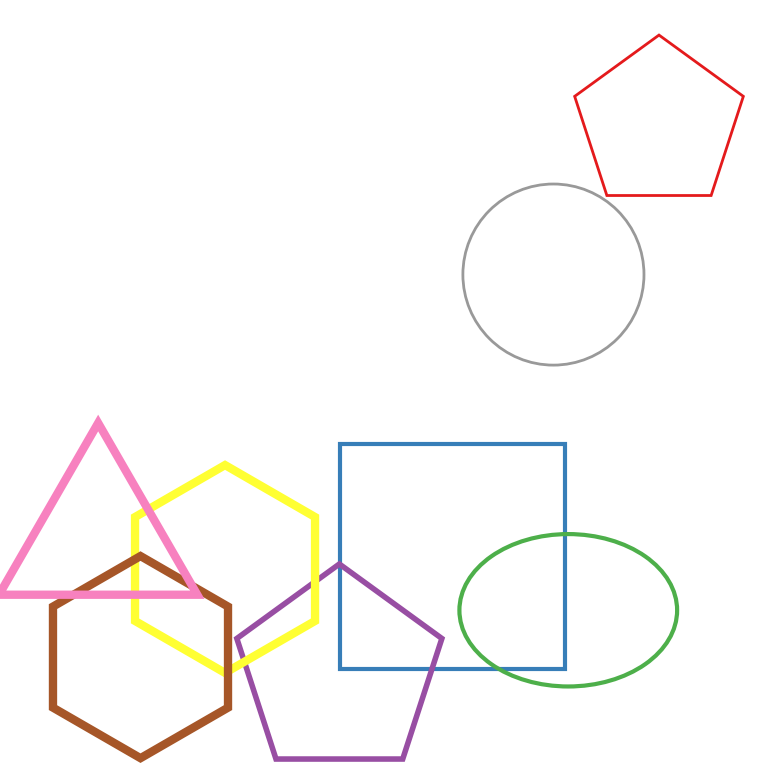[{"shape": "pentagon", "thickness": 1, "radius": 0.58, "center": [0.856, 0.839]}, {"shape": "square", "thickness": 1.5, "radius": 0.73, "center": [0.588, 0.277]}, {"shape": "oval", "thickness": 1.5, "radius": 0.71, "center": [0.738, 0.207]}, {"shape": "pentagon", "thickness": 2, "radius": 0.7, "center": [0.441, 0.128]}, {"shape": "hexagon", "thickness": 3, "radius": 0.67, "center": [0.292, 0.261]}, {"shape": "hexagon", "thickness": 3, "radius": 0.66, "center": [0.182, 0.147]}, {"shape": "triangle", "thickness": 3, "radius": 0.74, "center": [0.127, 0.302]}, {"shape": "circle", "thickness": 1, "radius": 0.59, "center": [0.719, 0.643]}]